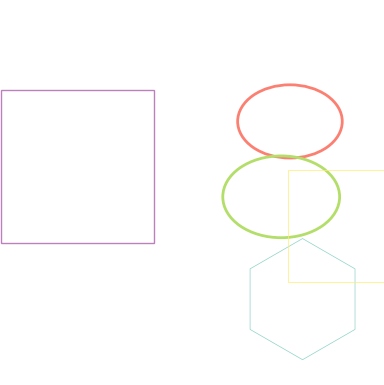[{"shape": "hexagon", "thickness": 0.5, "radius": 0.79, "center": [0.786, 0.223]}, {"shape": "oval", "thickness": 2, "radius": 0.68, "center": [0.753, 0.685]}, {"shape": "oval", "thickness": 2, "radius": 0.76, "center": [0.73, 0.489]}, {"shape": "square", "thickness": 1, "radius": 0.99, "center": [0.202, 0.567]}, {"shape": "square", "thickness": 0.5, "radius": 0.73, "center": [0.893, 0.414]}]